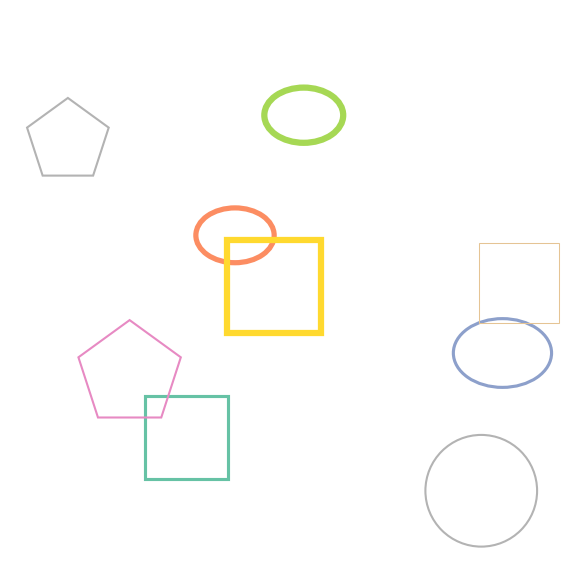[{"shape": "square", "thickness": 1.5, "radius": 0.36, "center": [0.323, 0.241]}, {"shape": "oval", "thickness": 2.5, "radius": 0.34, "center": [0.407, 0.592]}, {"shape": "oval", "thickness": 1.5, "radius": 0.43, "center": [0.87, 0.388]}, {"shape": "pentagon", "thickness": 1, "radius": 0.47, "center": [0.224, 0.352]}, {"shape": "oval", "thickness": 3, "radius": 0.34, "center": [0.526, 0.8]}, {"shape": "square", "thickness": 3, "radius": 0.4, "center": [0.474, 0.503]}, {"shape": "square", "thickness": 0.5, "radius": 0.35, "center": [0.898, 0.509]}, {"shape": "pentagon", "thickness": 1, "radius": 0.37, "center": [0.118, 0.755]}, {"shape": "circle", "thickness": 1, "radius": 0.48, "center": [0.833, 0.149]}]